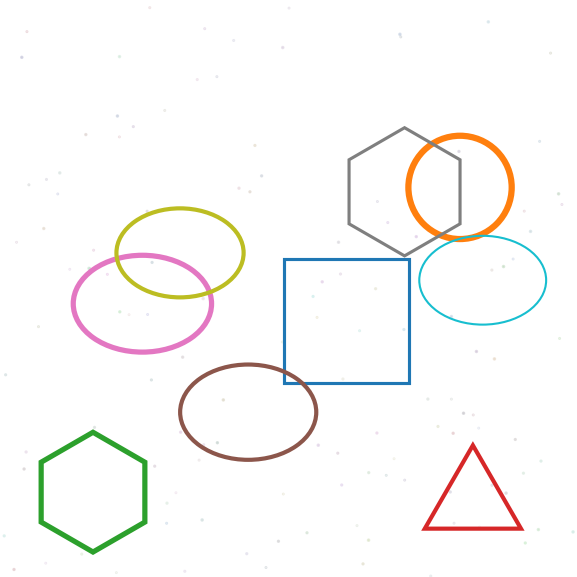[{"shape": "square", "thickness": 1.5, "radius": 0.54, "center": [0.599, 0.443]}, {"shape": "circle", "thickness": 3, "radius": 0.45, "center": [0.797, 0.675]}, {"shape": "hexagon", "thickness": 2.5, "radius": 0.52, "center": [0.161, 0.147]}, {"shape": "triangle", "thickness": 2, "radius": 0.48, "center": [0.819, 0.132]}, {"shape": "oval", "thickness": 2, "radius": 0.59, "center": [0.43, 0.285]}, {"shape": "oval", "thickness": 2.5, "radius": 0.6, "center": [0.247, 0.473]}, {"shape": "hexagon", "thickness": 1.5, "radius": 0.55, "center": [0.701, 0.667]}, {"shape": "oval", "thickness": 2, "radius": 0.55, "center": [0.312, 0.561]}, {"shape": "oval", "thickness": 1, "radius": 0.55, "center": [0.836, 0.514]}]